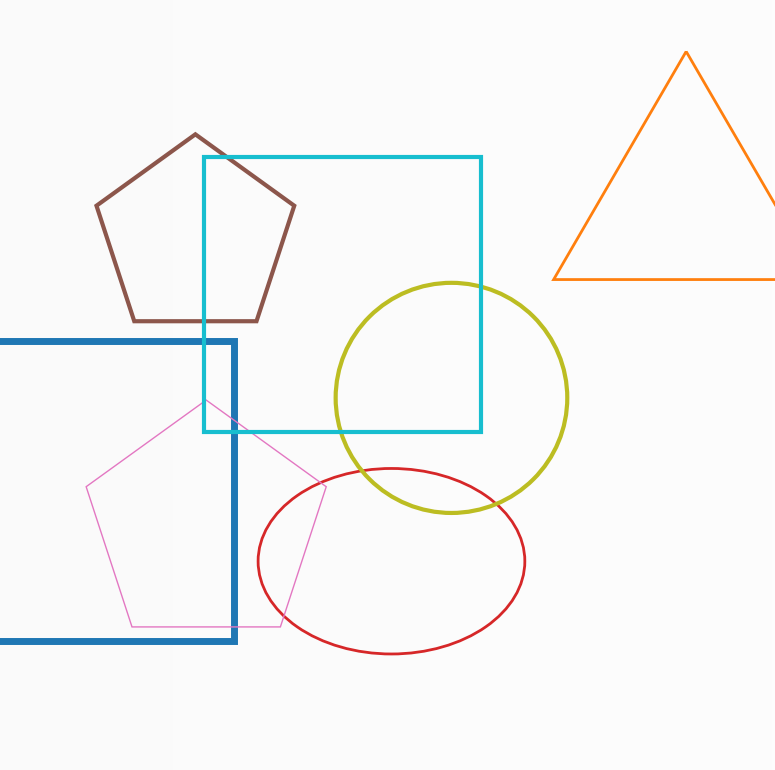[{"shape": "square", "thickness": 2.5, "radius": 0.97, "center": [0.108, 0.363]}, {"shape": "triangle", "thickness": 1, "radius": 0.99, "center": [0.885, 0.736]}, {"shape": "oval", "thickness": 1, "radius": 0.86, "center": [0.505, 0.271]}, {"shape": "pentagon", "thickness": 1.5, "radius": 0.67, "center": [0.252, 0.691]}, {"shape": "pentagon", "thickness": 0.5, "radius": 0.81, "center": [0.266, 0.318]}, {"shape": "circle", "thickness": 1.5, "radius": 0.75, "center": [0.583, 0.483]}, {"shape": "square", "thickness": 1.5, "radius": 0.89, "center": [0.442, 0.618]}]